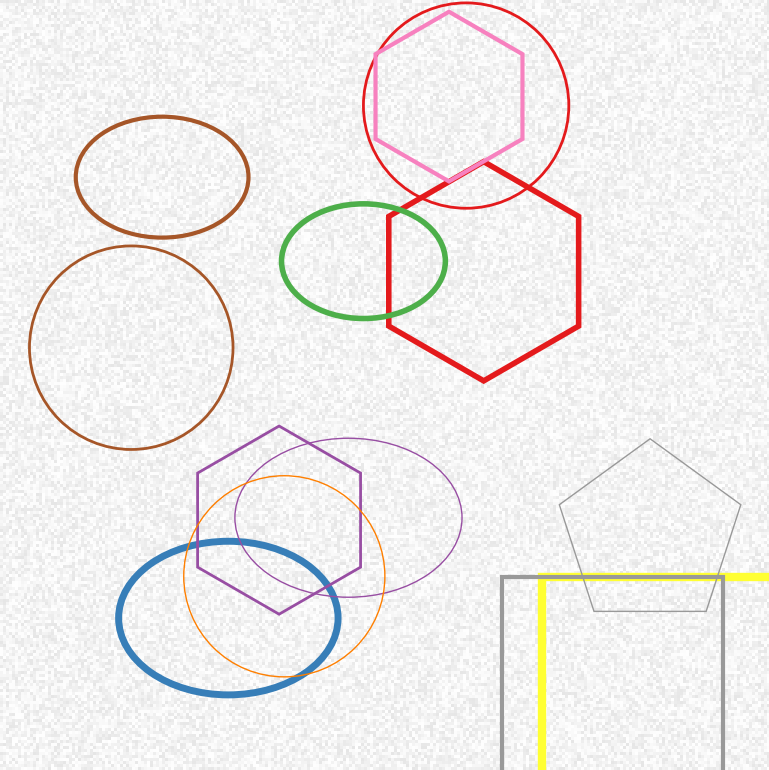[{"shape": "circle", "thickness": 1, "radius": 0.67, "center": [0.605, 0.863]}, {"shape": "hexagon", "thickness": 2, "radius": 0.71, "center": [0.628, 0.648]}, {"shape": "oval", "thickness": 2.5, "radius": 0.71, "center": [0.297, 0.197]}, {"shape": "oval", "thickness": 2, "radius": 0.53, "center": [0.472, 0.661]}, {"shape": "hexagon", "thickness": 1, "radius": 0.61, "center": [0.362, 0.325]}, {"shape": "oval", "thickness": 0.5, "radius": 0.74, "center": [0.453, 0.328]}, {"shape": "circle", "thickness": 0.5, "radius": 0.65, "center": [0.369, 0.252]}, {"shape": "square", "thickness": 3, "radius": 0.74, "center": [0.853, 0.102]}, {"shape": "circle", "thickness": 1, "radius": 0.66, "center": [0.17, 0.548]}, {"shape": "oval", "thickness": 1.5, "radius": 0.56, "center": [0.211, 0.77]}, {"shape": "hexagon", "thickness": 1.5, "radius": 0.55, "center": [0.583, 0.875]}, {"shape": "square", "thickness": 1.5, "radius": 0.72, "center": [0.795, 0.107]}, {"shape": "pentagon", "thickness": 0.5, "radius": 0.62, "center": [0.844, 0.306]}]